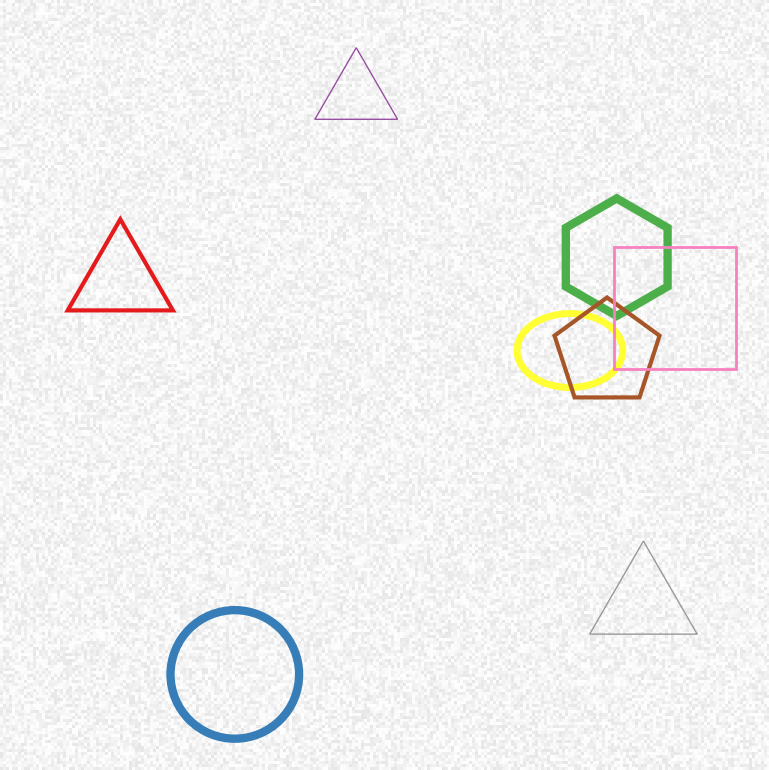[{"shape": "triangle", "thickness": 1.5, "radius": 0.39, "center": [0.156, 0.636]}, {"shape": "circle", "thickness": 3, "radius": 0.42, "center": [0.305, 0.124]}, {"shape": "hexagon", "thickness": 3, "radius": 0.38, "center": [0.801, 0.666]}, {"shape": "triangle", "thickness": 0.5, "radius": 0.31, "center": [0.463, 0.876]}, {"shape": "oval", "thickness": 2.5, "radius": 0.34, "center": [0.74, 0.545]}, {"shape": "pentagon", "thickness": 1.5, "radius": 0.36, "center": [0.788, 0.542]}, {"shape": "square", "thickness": 1, "radius": 0.4, "center": [0.877, 0.6]}, {"shape": "triangle", "thickness": 0.5, "radius": 0.4, "center": [0.836, 0.217]}]